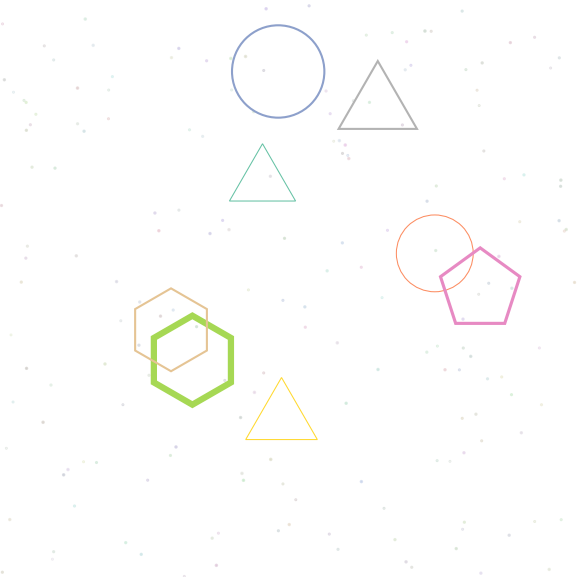[{"shape": "triangle", "thickness": 0.5, "radius": 0.33, "center": [0.455, 0.684]}, {"shape": "circle", "thickness": 0.5, "radius": 0.33, "center": [0.753, 0.56]}, {"shape": "circle", "thickness": 1, "radius": 0.4, "center": [0.482, 0.875]}, {"shape": "pentagon", "thickness": 1.5, "radius": 0.36, "center": [0.832, 0.498]}, {"shape": "hexagon", "thickness": 3, "radius": 0.39, "center": [0.333, 0.375]}, {"shape": "triangle", "thickness": 0.5, "radius": 0.36, "center": [0.487, 0.274]}, {"shape": "hexagon", "thickness": 1, "radius": 0.36, "center": [0.296, 0.428]}, {"shape": "triangle", "thickness": 1, "radius": 0.39, "center": [0.654, 0.815]}]